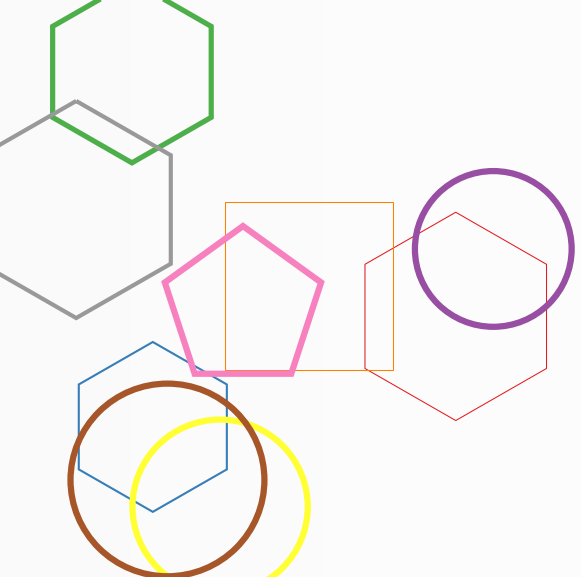[{"shape": "hexagon", "thickness": 0.5, "radius": 0.9, "center": [0.784, 0.451]}, {"shape": "hexagon", "thickness": 1, "radius": 0.74, "center": [0.263, 0.26]}, {"shape": "hexagon", "thickness": 2.5, "radius": 0.79, "center": [0.227, 0.875]}, {"shape": "circle", "thickness": 3, "radius": 0.67, "center": [0.849, 0.568]}, {"shape": "square", "thickness": 0.5, "radius": 0.72, "center": [0.532, 0.504]}, {"shape": "circle", "thickness": 3, "radius": 0.75, "center": [0.379, 0.122]}, {"shape": "circle", "thickness": 3, "radius": 0.83, "center": [0.288, 0.168]}, {"shape": "pentagon", "thickness": 3, "radius": 0.71, "center": [0.418, 0.466]}, {"shape": "hexagon", "thickness": 2, "radius": 0.94, "center": [0.131, 0.636]}]